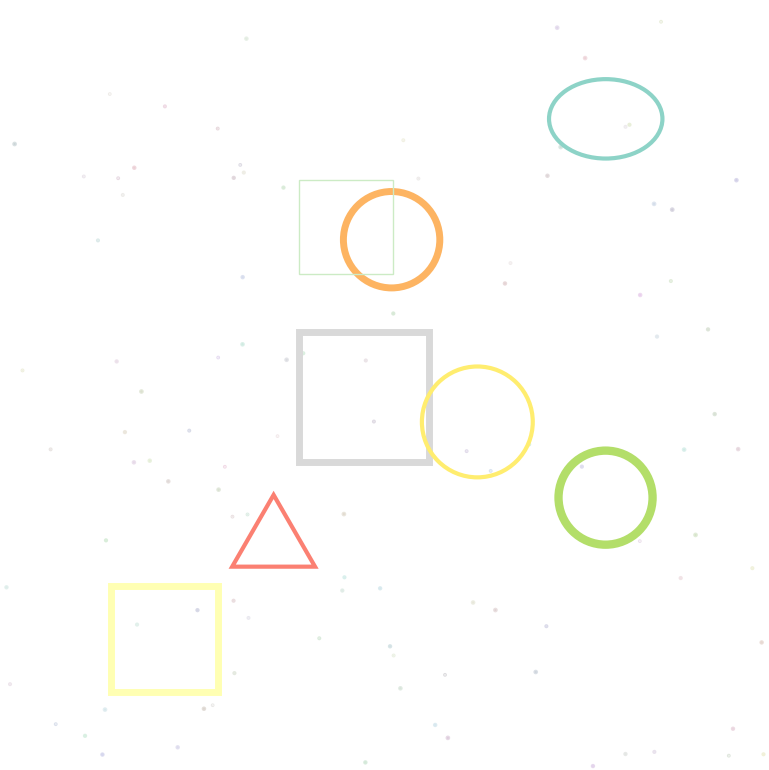[{"shape": "oval", "thickness": 1.5, "radius": 0.37, "center": [0.787, 0.846]}, {"shape": "square", "thickness": 2.5, "radius": 0.35, "center": [0.213, 0.17]}, {"shape": "triangle", "thickness": 1.5, "radius": 0.31, "center": [0.355, 0.295]}, {"shape": "circle", "thickness": 2.5, "radius": 0.31, "center": [0.509, 0.689]}, {"shape": "circle", "thickness": 3, "radius": 0.31, "center": [0.786, 0.354]}, {"shape": "square", "thickness": 2.5, "radius": 0.42, "center": [0.473, 0.485]}, {"shape": "square", "thickness": 0.5, "radius": 0.3, "center": [0.45, 0.705]}, {"shape": "circle", "thickness": 1.5, "radius": 0.36, "center": [0.62, 0.452]}]